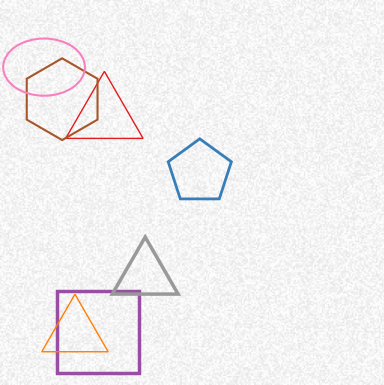[{"shape": "triangle", "thickness": 1, "radius": 0.58, "center": [0.271, 0.699]}, {"shape": "pentagon", "thickness": 2, "radius": 0.43, "center": [0.519, 0.553]}, {"shape": "square", "thickness": 2.5, "radius": 0.53, "center": [0.255, 0.138]}, {"shape": "triangle", "thickness": 1, "radius": 0.5, "center": [0.195, 0.136]}, {"shape": "hexagon", "thickness": 1.5, "radius": 0.53, "center": [0.161, 0.742]}, {"shape": "oval", "thickness": 1.5, "radius": 0.53, "center": [0.114, 0.826]}, {"shape": "triangle", "thickness": 2.5, "radius": 0.49, "center": [0.377, 0.286]}]